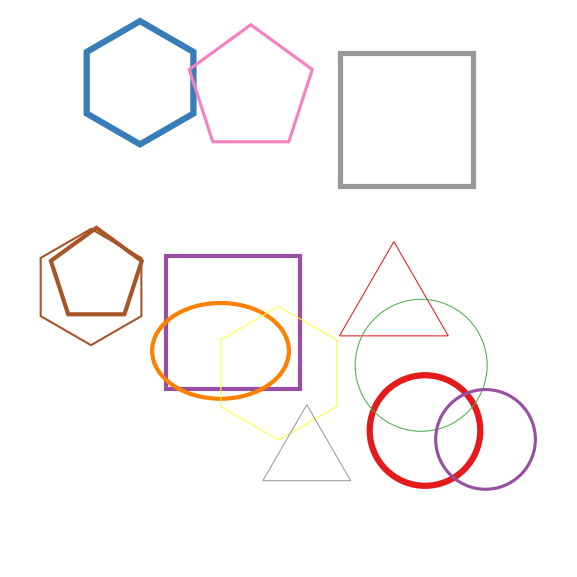[{"shape": "circle", "thickness": 3, "radius": 0.48, "center": [0.736, 0.254]}, {"shape": "triangle", "thickness": 0.5, "radius": 0.54, "center": [0.682, 0.472]}, {"shape": "hexagon", "thickness": 3, "radius": 0.53, "center": [0.243, 0.856]}, {"shape": "circle", "thickness": 0.5, "radius": 0.57, "center": [0.729, 0.367]}, {"shape": "square", "thickness": 2, "radius": 0.58, "center": [0.404, 0.44]}, {"shape": "circle", "thickness": 1.5, "radius": 0.43, "center": [0.841, 0.238]}, {"shape": "oval", "thickness": 2, "radius": 0.59, "center": [0.382, 0.392]}, {"shape": "hexagon", "thickness": 0.5, "radius": 0.58, "center": [0.483, 0.353]}, {"shape": "pentagon", "thickness": 2, "radius": 0.41, "center": [0.167, 0.522]}, {"shape": "hexagon", "thickness": 1, "radius": 0.5, "center": [0.158, 0.502]}, {"shape": "pentagon", "thickness": 1.5, "radius": 0.56, "center": [0.434, 0.844]}, {"shape": "triangle", "thickness": 0.5, "radius": 0.44, "center": [0.531, 0.211]}, {"shape": "square", "thickness": 2.5, "radius": 0.57, "center": [0.704, 0.792]}]